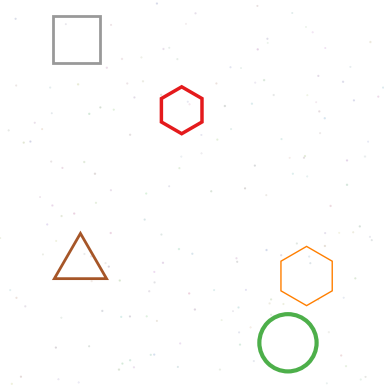[{"shape": "hexagon", "thickness": 2.5, "radius": 0.3, "center": [0.472, 0.714]}, {"shape": "circle", "thickness": 3, "radius": 0.37, "center": [0.748, 0.11]}, {"shape": "hexagon", "thickness": 1, "radius": 0.38, "center": [0.796, 0.283]}, {"shape": "triangle", "thickness": 2, "radius": 0.39, "center": [0.209, 0.315]}, {"shape": "square", "thickness": 2, "radius": 0.31, "center": [0.198, 0.897]}]